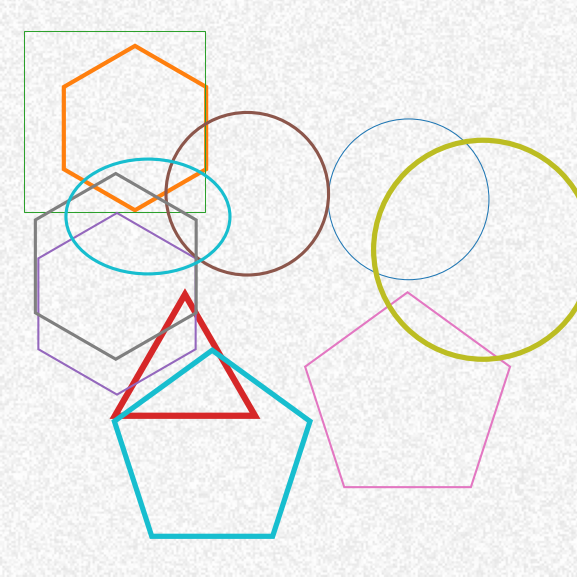[{"shape": "circle", "thickness": 0.5, "radius": 0.7, "center": [0.707, 0.654]}, {"shape": "hexagon", "thickness": 2, "radius": 0.71, "center": [0.234, 0.777]}, {"shape": "square", "thickness": 0.5, "radius": 0.78, "center": [0.198, 0.789]}, {"shape": "triangle", "thickness": 3, "radius": 0.7, "center": [0.32, 0.349]}, {"shape": "hexagon", "thickness": 1, "radius": 0.79, "center": [0.203, 0.473]}, {"shape": "circle", "thickness": 1.5, "radius": 0.7, "center": [0.428, 0.664]}, {"shape": "pentagon", "thickness": 1, "radius": 0.93, "center": [0.706, 0.307]}, {"shape": "hexagon", "thickness": 1.5, "radius": 0.8, "center": [0.2, 0.538]}, {"shape": "circle", "thickness": 2.5, "radius": 0.95, "center": [0.837, 0.567]}, {"shape": "oval", "thickness": 1.5, "radius": 0.71, "center": [0.256, 0.624]}, {"shape": "pentagon", "thickness": 2.5, "radius": 0.89, "center": [0.367, 0.215]}]